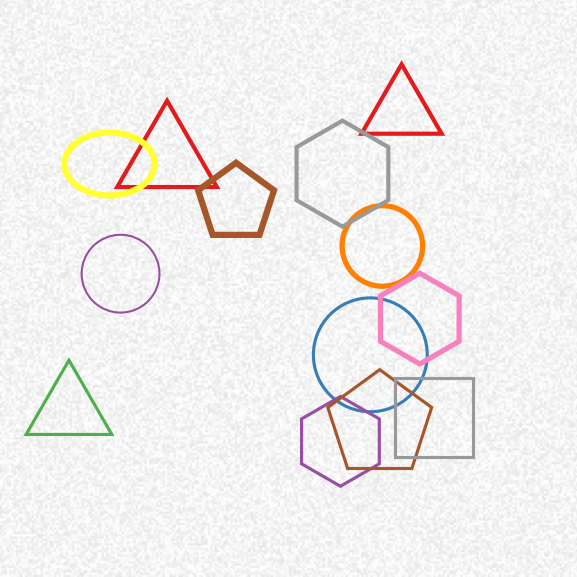[{"shape": "triangle", "thickness": 2, "radius": 0.5, "center": [0.289, 0.725]}, {"shape": "triangle", "thickness": 2, "radius": 0.4, "center": [0.695, 0.808]}, {"shape": "circle", "thickness": 1.5, "radius": 0.49, "center": [0.641, 0.385]}, {"shape": "triangle", "thickness": 1.5, "radius": 0.43, "center": [0.119, 0.29]}, {"shape": "hexagon", "thickness": 1.5, "radius": 0.39, "center": [0.589, 0.235]}, {"shape": "circle", "thickness": 1, "radius": 0.34, "center": [0.209, 0.525]}, {"shape": "circle", "thickness": 2.5, "radius": 0.35, "center": [0.662, 0.573]}, {"shape": "oval", "thickness": 3, "radius": 0.39, "center": [0.19, 0.715]}, {"shape": "pentagon", "thickness": 1.5, "radius": 0.47, "center": [0.658, 0.264]}, {"shape": "pentagon", "thickness": 3, "radius": 0.35, "center": [0.409, 0.648]}, {"shape": "hexagon", "thickness": 2.5, "radius": 0.39, "center": [0.727, 0.447]}, {"shape": "square", "thickness": 1.5, "radius": 0.34, "center": [0.751, 0.276]}, {"shape": "hexagon", "thickness": 2, "radius": 0.46, "center": [0.593, 0.698]}]